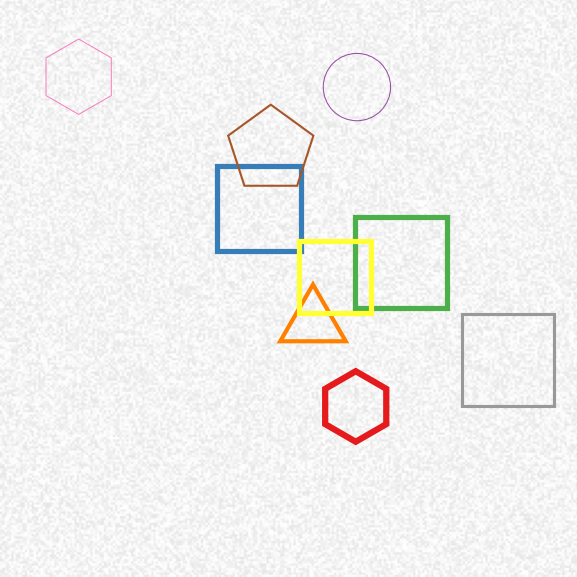[{"shape": "hexagon", "thickness": 3, "radius": 0.31, "center": [0.616, 0.295]}, {"shape": "square", "thickness": 2.5, "radius": 0.37, "center": [0.449, 0.638]}, {"shape": "square", "thickness": 2.5, "radius": 0.4, "center": [0.694, 0.545]}, {"shape": "circle", "thickness": 0.5, "radius": 0.29, "center": [0.618, 0.848]}, {"shape": "triangle", "thickness": 2, "radius": 0.33, "center": [0.542, 0.441]}, {"shape": "square", "thickness": 2.5, "radius": 0.31, "center": [0.58, 0.519]}, {"shape": "pentagon", "thickness": 1, "radius": 0.39, "center": [0.469, 0.74]}, {"shape": "hexagon", "thickness": 0.5, "radius": 0.33, "center": [0.136, 0.866]}, {"shape": "square", "thickness": 1.5, "radius": 0.4, "center": [0.88, 0.375]}]